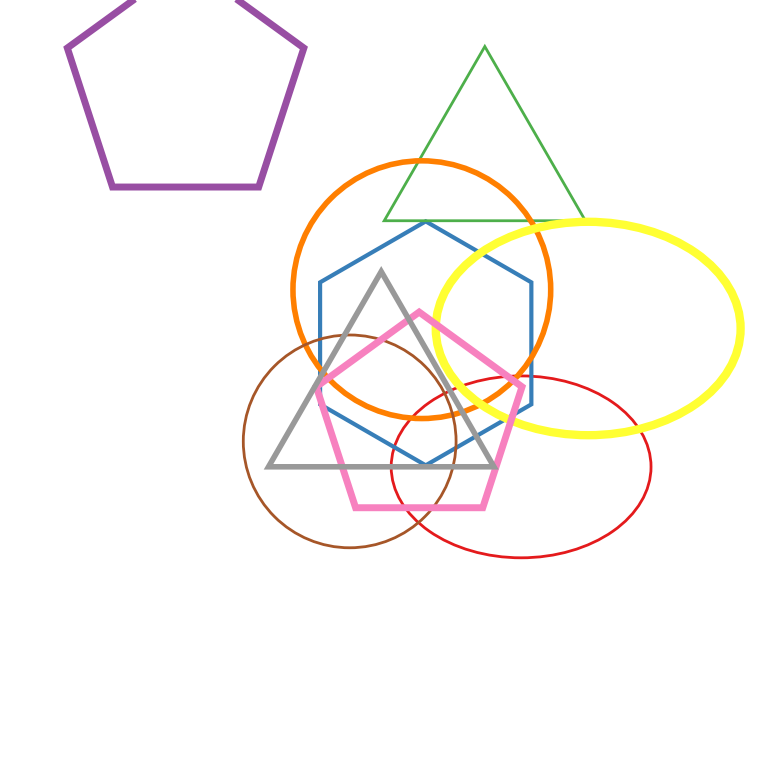[{"shape": "oval", "thickness": 1, "radius": 0.84, "center": [0.677, 0.394]}, {"shape": "hexagon", "thickness": 1.5, "radius": 0.79, "center": [0.553, 0.554]}, {"shape": "triangle", "thickness": 1, "radius": 0.75, "center": [0.63, 0.789]}, {"shape": "pentagon", "thickness": 2.5, "radius": 0.81, "center": [0.241, 0.888]}, {"shape": "circle", "thickness": 2, "radius": 0.84, "center": [0.548, 0.624]}, {"shape": "oval", "thickness": 3, "radius": 0.99, "center": [0.764, 0.573]}, {"shape": "circle", "thickness": 1, "radius": 0.69, "center": [0.454, 0.427]}, {"shape": "pentagon", "thickness": 2.5, "radius": 0.7, "center": [0.544, 0.454]}, {"shape": "triangle", "thickness": 2, "radius": 0.85, "center": [0.495, 0.478]}]